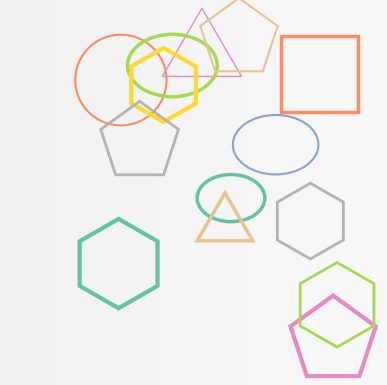[{"shape": "hexagon", "thickness": 3, "radius": 0.58, "center": [0.306, 0.315]}, {"shape": "oval", "thickness": 2.5, "radius": 0.44, "center": [0.596, 0.485]}, {"shape": "square", "thickness": 2.5, "radius": 0.49, "center": [0.825, 0.808]}, {"shape": "circle", "thickness": 1.5, "radius": 0.59, "center": [0.312, 0.792]}, {"shape": "oval", "thickness": 1.5, "radius": 0.55, "center": [0.711, 0.624]}, {"shape": "pentagon", "thickness": 3, "radius": 0.58, "center": [0.86, 0.117]}, {"shape": "triangle", "thickness": 1, "radius": 0.59, "center": [0.521, 0.86]}, {"shape": "hexagon", "thickness": 2, "radius": 0.55, "center": [0.87, 0.208]}, {"shape": "oval", "thickness": 2.5, "radius": 0.58, "center": [0.445, 0.83]}, {"shape": "hexagon", "thickness": 3, "radius": 0.48, "center": [0.422, 0.779]}, {"shape": "pentagon", "thickness": 1.5, "radius": 0.52, "center": [0.617, 0.9]}, {"shape": "triangle", "thickness": 2.5, "radius": 0.41, "center": [0.581, 0.416]}, {"shape": "hexagon", "thickness": 2, "radius": 0.49, "center": [0.801, 0.426]}, {"shape": "pentagon", "thickness": 2, "radius": 0.53, "center": [0.36, 0.631]}]